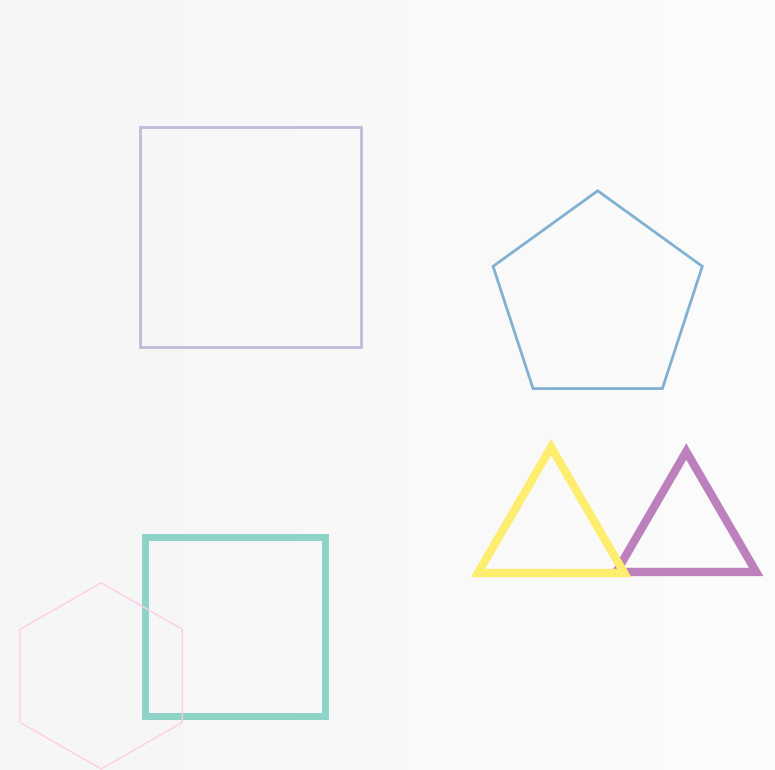[{"shape": "square", "thickness": 2.5, "radius": 0.58, "center": [0.304, 0.186]}, {"shape": "square", "thickness": 1, "radius": 0.71, "center": [0.324, 0.692]}, {"shape": "pentagon", "thickness": 1, "radius": 0.71, "center": [0.771, 0.61]}, {"shape": "hexagon", "thickness": 0.5, "radius": 0.6, "center": [0.131, 0.122]}, {"shape": "triangle", "thickness": 3, "radius": 0.52, "center": [0.886, 0.309]}, {"shape": "triangle", "thickness": 3, "radius": 0.54, "center": [0.711, 0.31]}]